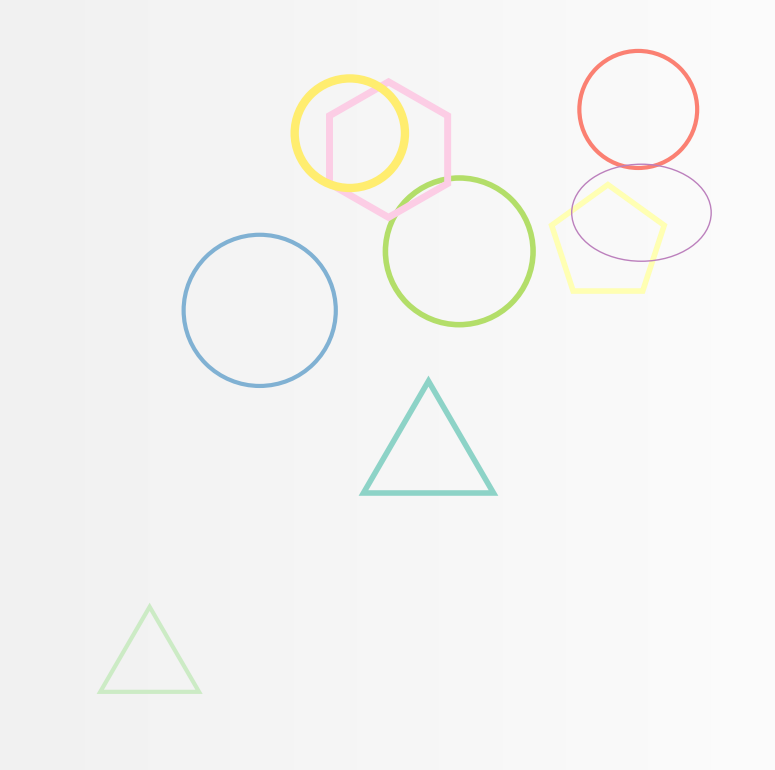[{"shape": "triangle", "thickness": 2, "radius": 0.48, "center": [0.553, 0.408]}, {"shape": "pentagon", "thickness": 2, "radius": 0.38, "center": [0.784, 0.684]}, {"shape": "circle", "thickness": 1.5, "radius": 0.38, "center": [0.824, 0.858]}, {"shape": "circle", "thickness": 1.5, "radius": 0.49, "center": [0.335, 0.597]}, {"shape": "circle", "thickness": 2, "radius": 0.48, "center": [0.593, 0.674]}, {"shape": "hexagon", "thickness": 2.5, "radius": 0.44, "center": [0.501, 0.806]}, {"shape": "oval", "thickness": 0.5, "radius": 0.45, "center": [0.828, 0.724]}, {"shape": "triangle", "thickness": 1.5, "radius": 0.37, "center": [0.193, 0.138]}, {"shape": "circle", "thickness": 3, "radius": 0.36, "center": [0.451, 0.827]}]